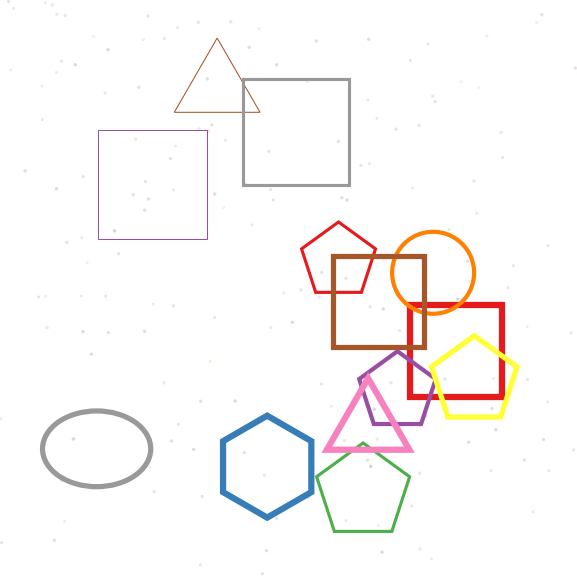[{"shape": "square", "thickness": 3, "radius": 0.4, "center": [0.789, 0.392]}, {"shape": "pentagon", "thickness": 1.5, "radius": 0.34, "center": [0.586, 0.547]}, {"shape": "hexagon", "thickness": 3, "radius": 0.44, "center": [0.463, 0.191]}, {"shape": "pentagon", "thickness": 1.5, "radius": 0.42, "center": [0.629, 0.147]}, {"shape": "pentagon", "thickness": 2, "radius": 0.35, "center": [0.688, 0.321]}, {"shape": "square", "thickness": 0.5, "radius": 0.47, "center": [0.264, 0.679]}, {"shape": "circle", "thickness": 2, "radius": 0.35, "center": [0.75, 0.527]}, {"shape": "pentagon", "thickness": 2.5, "radius": 0.39, "center": [0.821, 0.34]}, {"shape": "triangle", "thickness": 0.5, "radius": 0.43, "center": [0.376, 0.848]}, {"shape": "square", "thickness": 2.5, "radius": 0.39, "center": [0.655, 0.477]}, {"shape": "triangle", "thickness": 3, "radius": 0.41, "center": [0.637, 0.262]}, {"shape": "square", "thickness": 1.5, "radius": 0.46, "center": [0.513, 0.77]}, {"shape": "oval", "thickness": 2.5, "radius": 0.47, "center": [0.167, 0.222]}]